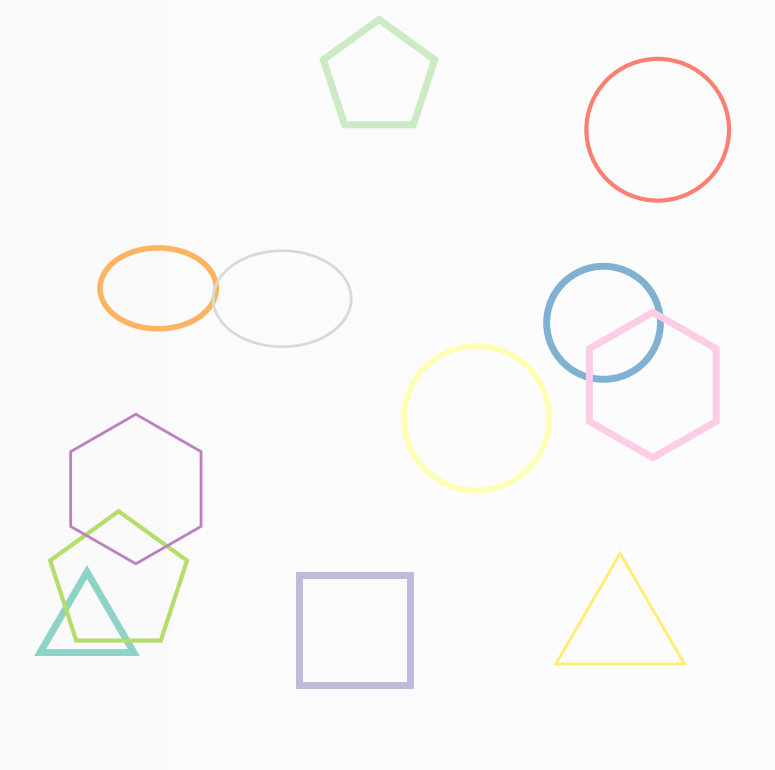[{"shape": "triangle", "thickness": 2.5, "radius": 0.35, "center": [0.112, 0.187]}, {"shape": "circle", "thickness": 2, "radius": 0.47, "center": [0.615, 0.457]}, {"shape": "square", "thickness": 2.5, "radius": 0.36, "center": [0.457, 0.182]}, {"shape": "circle", "thickness": 1.5, "radius": 0.46, "center": [0.849, 0.832]}, {"shape": "circle", "thickness": 2.5, "radius": 0.37, "center": [0.779, 0.581]}, {"shape": "oval", "thickness": 2, "radius": 0.38, "center": [0.204, 0.626]}, {"shape": "pentagon", "thickness": 1.5, "radius": 0.46, "center": [0.153, 0.243]}, {"shape": "hexagon", "thickness": 2.5, "radius": 0.47, "center": [0.842, 0.5]}, {"shape": "oval", "thickness": 1, "radius": 0.45, "center": [0.364, 0.612]}, {"shape": "hexagon", "thickness": 1, "radius": 0.49, "center": [0.175, 0.365]}, {"shape": "pentagon", "thickness": 2.5, "radius": 0.38, "center": [0.489, 0.899]}, {"shape": "triangle", "thickness": 1, "radius": 0.48, "center": [0.8, 0.186]}]